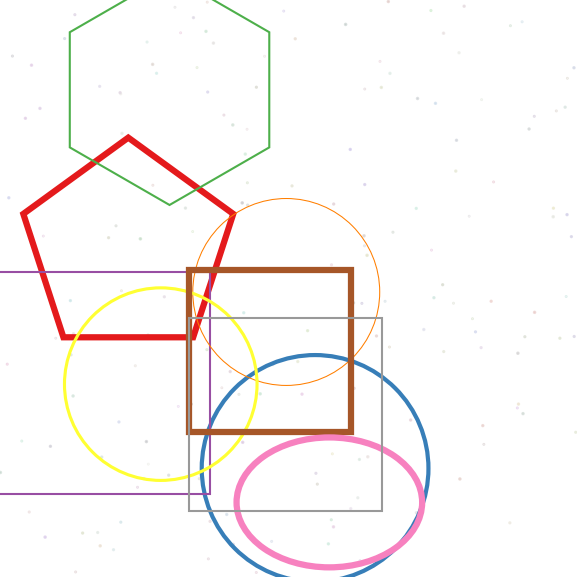[{"shape": "pentagon", "thickness": 3, "radius": 0.96, "center": [0.222, 0.57]}, {"shape": "circle", "thickness": 2, "radius": 0.98, "center": [0.546, 0.188]}, {"shape": "hexagon", "thickness": 1, "radius": 1.0, "center": [0.294, 0.844]}, {"shape": "square", "thickness": 1, "radius": 0.96, "center": [0.172, 0.336]}, {"shape": "circle", "thickness": 0.5, "radius": 0.81, "center": [0.496, 0.494]}, {"shape": "circle", "thickness": 1.5, "radius": 0.83, "center": [0.278, 0.334]}, {"shape": "square", "thickness": 3, "radius": 0.7, "center": [0.468, 0.391]}, {"shape": "oval", "thickness": 3, "radius": 0.8, "center": [0.57, 0.129]}, {"shape": "square", "thickness": 1, "radius": 0.84, "center": [0.495, 0.282]}]